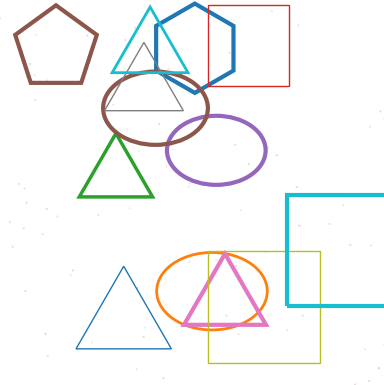[{"shape": "triangle", "thickness": 1, "radius": 0.72, "center": [0.321, 0.165]}, {"shape": "hexagon", "thickness": 3, "radius": 0.58, "center": [0.506, 0.875]}, {"shape": "oval", "thickness": 2, "radius": 0.72, "center": [0.551, 0.244]}, {"shape": "triangle", "thickness": 2.5, "radius": 0.55, "center": [0.301, 0.544]}, {"shape": "square", "thickness": 1, "radius": 0.53, "center": [0.645, 0.882]}, {"shape": "oval", "thickness": 3, "radius": 0.64, "center": [0.562, 0.61]}, {"shape": "pentagon", "thickness": 3, "radius": 0.56, "center": [0.145, 0.875]}, {"shape": "oval", "thickness": 3, "radius": 0.68, "center": [0.404, 0.719]}, {"shape": "triangle", "thickness": 3, "radius": 0.61, "center": [0.584, 0.218]}, {"shape": "triangle", "thickness": 1, "radius": 0.59, "center": [0.374, 0.772]}, {"shape": "square", "thickness": 1, "radius": 0.73, "center": [0.686, 0.202]}, {"shape": "triangle", "thickness": 2, "radius": 0.57, "center": [0.39, 0.868]}, {"shape": "square", "thickness": 3, "radius": 0.72, "center": [0.891, 0.35]}]